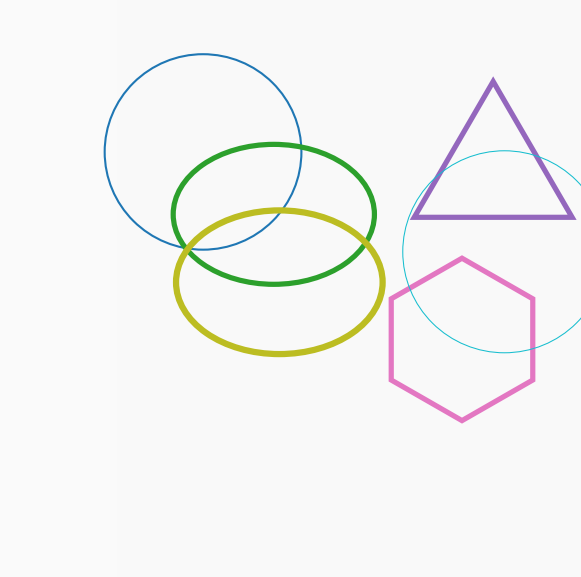[{"shape": "circle", "thickness": 1, "radius": 0.85, "center": [0.349, 0.736]}, {"shape": "oval", "thickness": 2.5, "radius": 0.87, "center": [0.471, 0.628]}, {"shape": "triangle", "thickness": 2.5, "radius": 0.78, "center": [0.848, 0.701]}, {"shape": "hexagon", "thickness": 2.5, "radius": 0.7, "center": [0.795, 0.411]}, {"shape": "oval", "thickness": 3, "radius": 0.89, "center": [0.481, 0.51]}, {"shape": "circle", "thickness": 0.5, "radius": 0.87, "center": [0.868, 0.563]}]